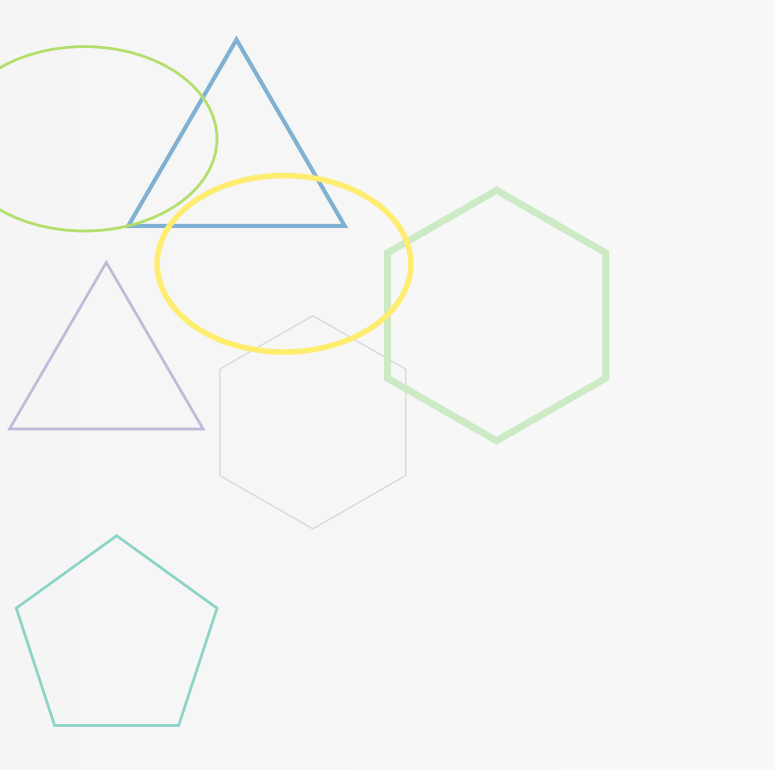[{"shape": "pentagon", "thickness": 1, "radius": 0.68, "center": [0.15, 0.168]}, {"shape": "triangle", "thickness": 1, "radius": 0.72, "center": [0.137, 0.515]}, {"shape": "triangle", "thickness": 1.5, "radius": 0.81, "center": [0.305, 0.787]}, {"shape": "oval", "thickness": 1, "radius": 0.86, "center": [0.109, 0.82]}, {"shape": "hexagon", "thickness": 0.5, "radius": 0.69, "center": [0.404, 0.452]}, {"shape": "hexagon", "thickness": 2.5, "radius": 0.81, "center": [0.641, 0.59]}, {"shape": "oval", "thickness": 2, "radius": 0.82, "center": [0.366, 0.657]}]